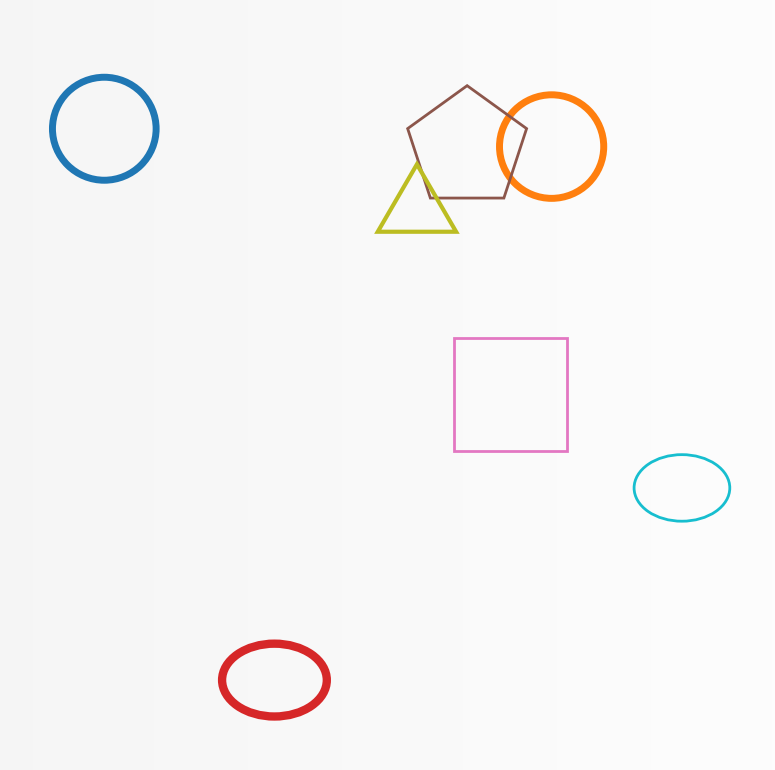[{"shape": "circle", "thickness": 2.5, "radius": 0.33, "center": [0.135, 0.833]}, {"shape": "circle", "thickness": 2.5, "radius": 0.34, "center": [0.712, 0.81]}, {"shape": "oval", "thickness": 3, "radius": 0.34, "center": [0.354, 0.117]}, {"shape": "pentagon", "thickness": 1, "radius": 0.4, "center": [0.603, 0.808]}, {"shape": "square", "thickness": 1, "radius": 0.36, "center": [0.658, 0.488]}, {"shape": "triangle", "thickness": 1.5, "radius": 0.29, "center": [0.538, 0.728]}, {"shape": "oval", "thickness": 1, "radius": 0.31, "center": [0.88, 0.366]}]